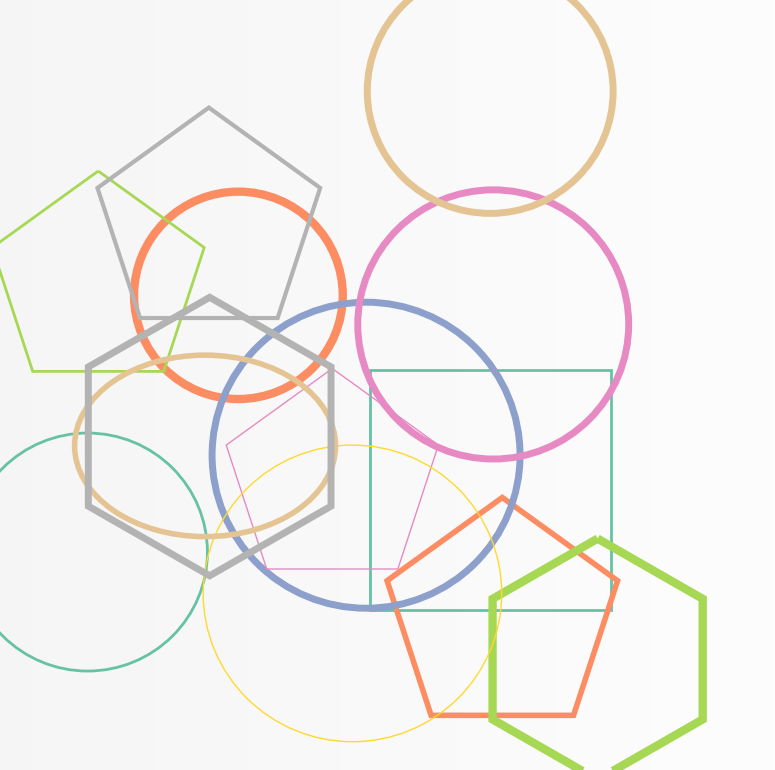[{"shape": "square", "thickness": 1, "radius": 0.78, "center": [0.633, 0.363]}, {"shape": "circle", "thickness": 1, "radius": 0.77, "center": [0.113, 0.283]}, {"shape": "circle", "thickness": 3, "radius": 0.67, "center": [0.308, 0.616]}, {"shape": "pentagon", "thickness": 2, "radius": 0.78, "center": [0.648, 0.198]}, {"shape": "circle", "thickness": 2.5, "radius": 0.99, "center": [0.472, 0.409]}, {"shape": "circle", "thickness": 2.5, "radius": 0.87, "center": [0.636, 0.579]}, {"shape": "pentagon", "thickness": 0.5, "radius": 0.72, "center": [0.429, 0.377]}, {"shape": "pentagon", "thickness": 1, "radius": 0.72, "center": [0.127, 0.634]}, {"shape": "hexagon", "thickness": 3, "radius": 0.78, "center": [0.771, 0.144]}, {"shape": "circle", "thickness": 0.5, "radius": 0.96, "center": [0.455, 0.229]}, {"shape": "oval", "thickness": 2, "radius": 0.84, "center": [0.265, 0.421]}, {"shape": "circle", "thickness": 2.5, "radius": 0.79, "center": [0.633, 0.882]}, {"shape": "hexagon", "thickness": 2.5, "radius": 0.9, "center": [0.271, 0.433]}, {"shape": "pentagon", "thickness": 1.5, "radius": 0.76, "center": [0.269, 0.709]}]